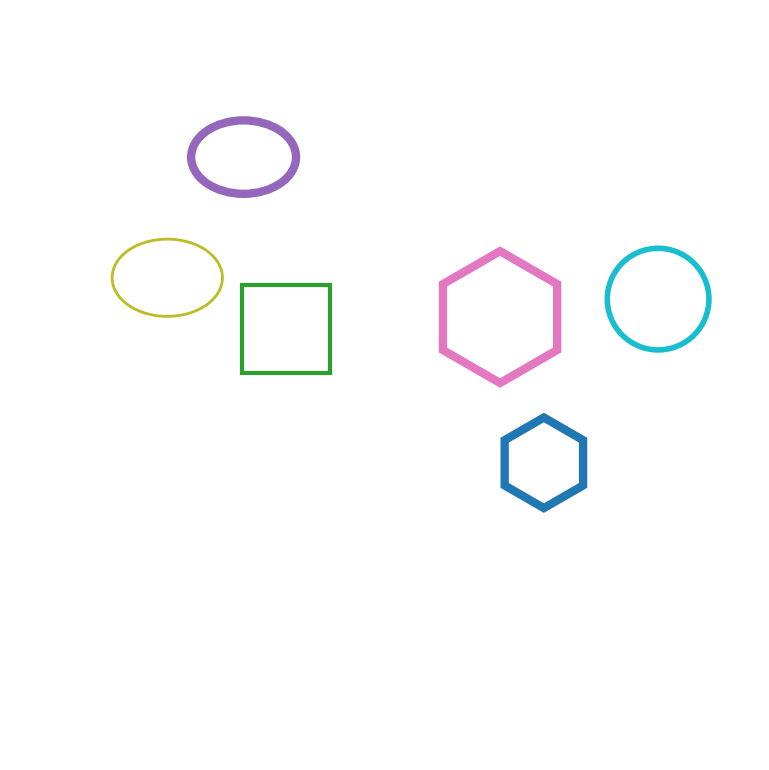[{"shape": "hexagon", "thickness": 3, "radius": 0.29, "center": [0.706, 0.399]}, {"shape": "square", "thickness": 1.5, "radius": 0.29, "center": [0.371, 0.573]}, {"shape": "oval", "thickness": 3, "radius": 0.34, "center": [0.316, 0.796]}, {"shape": "hexagon", "thickness": 3, "radius": 0.43, "center": [0.649, 0.588]}, {"shape": "oval", "thickness": 1, "radius": 0.36, "center": [0.217, 0.639]}, {"shape": "circle", "thickness": 2, "radius": 0.33, "center": [0.855, 0.612]}]